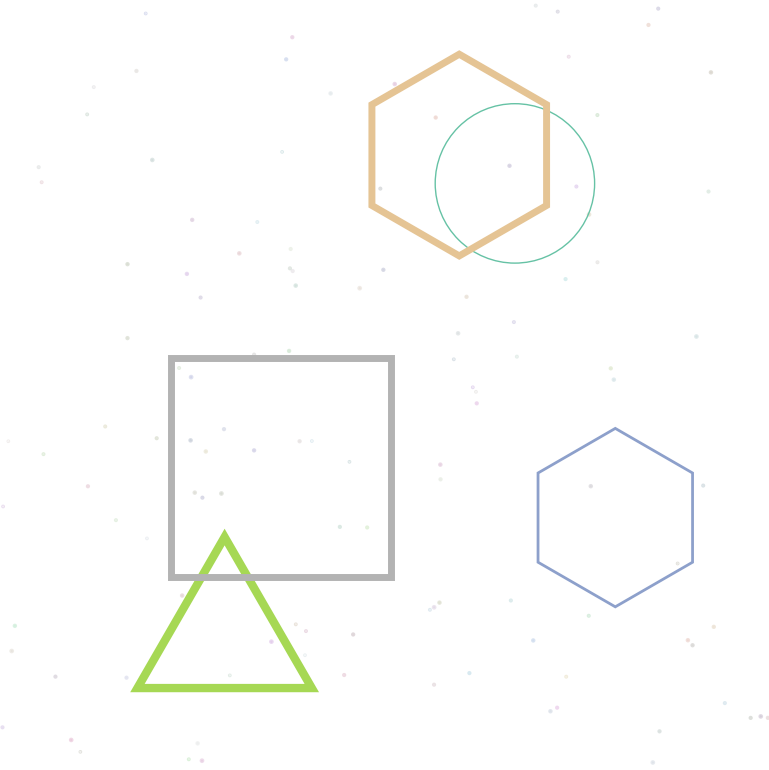[{"shape": "circle", "thickness": 0.5, "radius": 0.52, "center": [0.669, 0.762]}, {"shape": "hexagon", "thickness": 1, "radius": 0.58, "center": [0.799, 0.328]}, {"shape": "triangle", "thickness": 3, "radius": 0.65, "center": [0.292, 0.172]}, {"shape": "hexagon", "thickness": 2.5, "radius": 0.65, "center": [0.596, 0.799]}, {"shape": "square", "thickness": 2.5, "radius": 0.71, "center": [0.365, 0.393]}]